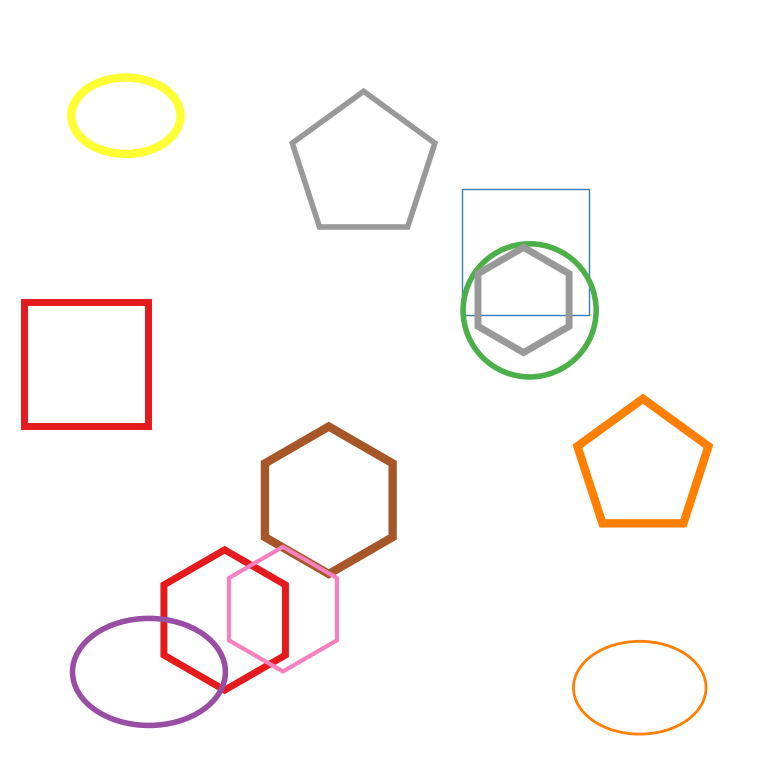[{"shape": "square", "thickness": 2.5, "radius": 0.4, "center": [0.112, 0.527]}, {"shape": "hexagon", "thickness": 2.5, "radius": 0.46, "center": [0.292, 0.195]}, {"shape": "square", "thickness": 0.5, "radius": 0.41, "center": [0.682, 0.673]}, {"shape": "circle", "thickness": 2, "radius": 0.43, "center": [0.688, 0.597]}, {"shape": "oval", "thickness": 2, "radius": 0.5, "center": [0.193, 0.127]}, {"shape": "oval", "thickness": 1, "radius": 0.43, "center": [0.831, 0.107]}, {"shape": "pentagon", "thickness": 3, "radius": 0.45, "center": [0.835, 0.393]}, {"shape": "oval", "thickness": 3, "radius": 0.35, "center": [0.163, 0.85]}, {"shape": "hexagon", "thickness": 3, "radius": 0.48, "center": [0.427, 0.35]}, {"shape": "hexagon", "thickness": 1.5, "radius": 0.4, "center": [0.367, 0.209]}, {"shape": "pentagon", "thickness": 2, "radius": 0.49, "center": [0.472, 0.784]}, {"shape": "hexagon", "thickness": 2.5, "radius": 0.34, "center": [0.68, 0.61]}]